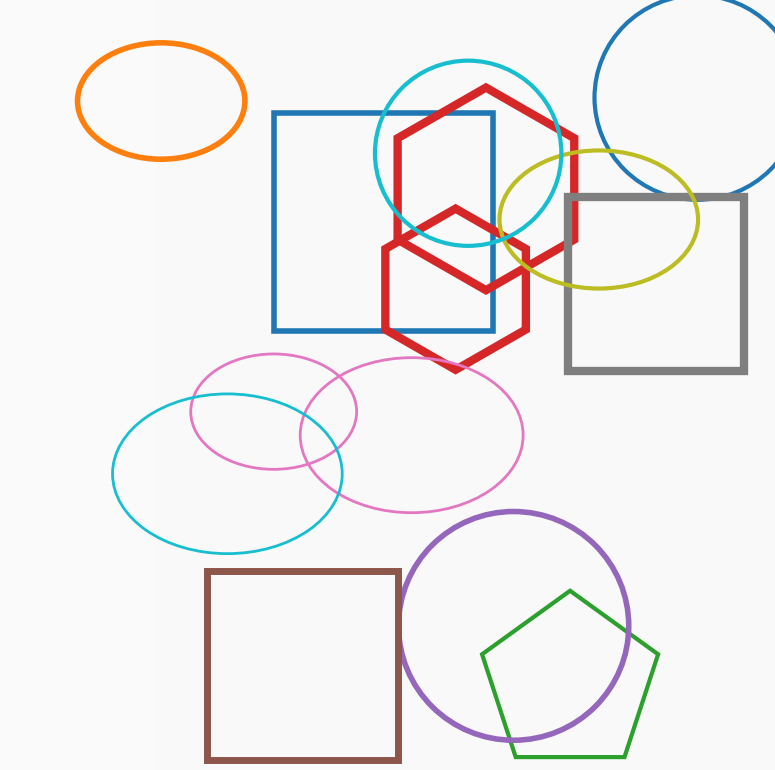[{"shape": "square", "thickness": 2, "radius": 0.71, "center": [0.494, 0.712]}, {"shape": "circle", "thickness": 1.5, "radius": 0.66, "center": [0.9, 0.873]}, {"shape": "oval", "thickness": 2, "radius": 0.54, "center": [0.208, 0.869]}, {"shape": "pentagon", "thickness": 1.5, "radius": 0.6, "center": [0.736, 0.113]}, {"shape": "hexagon", "thickness": 3, "radius": 0.66, "center": [0.627, 0.755]}, {"shape": "hexagon", "thickness": 3, "radius": 0.52, "center": [0.588, 0.624]}, {"shape": "circle", "thickness": 2, "radius": 0.74, "center": [0.663, 0.187]}, {"shape": "square", "thickness": 2.5, "radius": 0.62, "center": [0.391, 0.136]}, {"shape": "oval", "thickness": 1, "radius": 0.54, "center": [0.353, 0.465]}, {"shape": "oval", "thickness": 1, "radius": 0.72, "center": [0.531, 0.435]}, {"shape": "square", "thickness": 3, "radius": 0.57, "center": [0.846, 0.631]}, {"shape": "oval", "thickness": 1.5, "radius": 0.64, "center": [0.773, 0.715]}, {"shape": "circle", "thickness": 1.5, "radius": 0.6, "center": [0.604, 0.801]}, {"shape": "oval", "thickness": 1, "radius": 0.74, "center": [0.293, 0.385]}]